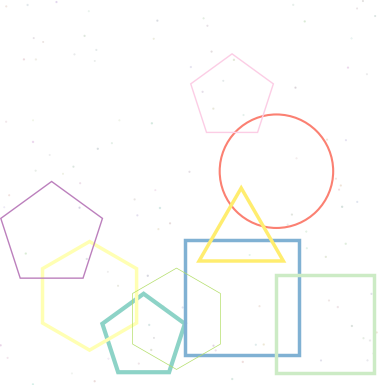[{"shape": "pentagon", "thickness": 3, "radius": 0.56, "center": [0.373, 0.124]}, {"shape": "hexagon", "thickness": 2.5, "radius": 0.71, "center": [0.233, 0.232]}, {"shape": "circle", "thickness": 1.5, "radius": 0.74, "center": [0.718, 0.555]}, {"shape": "square", "thickness": 2.5, "radius": 0.74, "center": [0.628, 0.227]}, {"shape": "hexagon", "thickness": 0.5, "radius": 0.66, "center": [0.458, 0.172]}, {"shape": "pentagon", "thickness": 1, "radius": 0.56, "center": [0.603, 0.747]}, {"shape": "pentagon", "thickness": 1, "radius": 0.69, "center": [0.134, 0.39]}, {"shape": "square", "thickness": 2.5, "radius": 0.63, "center": [0.844, 0.158]}, {"shape": "triangle", "thickness": 2.5, "radius": 0.63, "center": [0.627, 0.385]}]